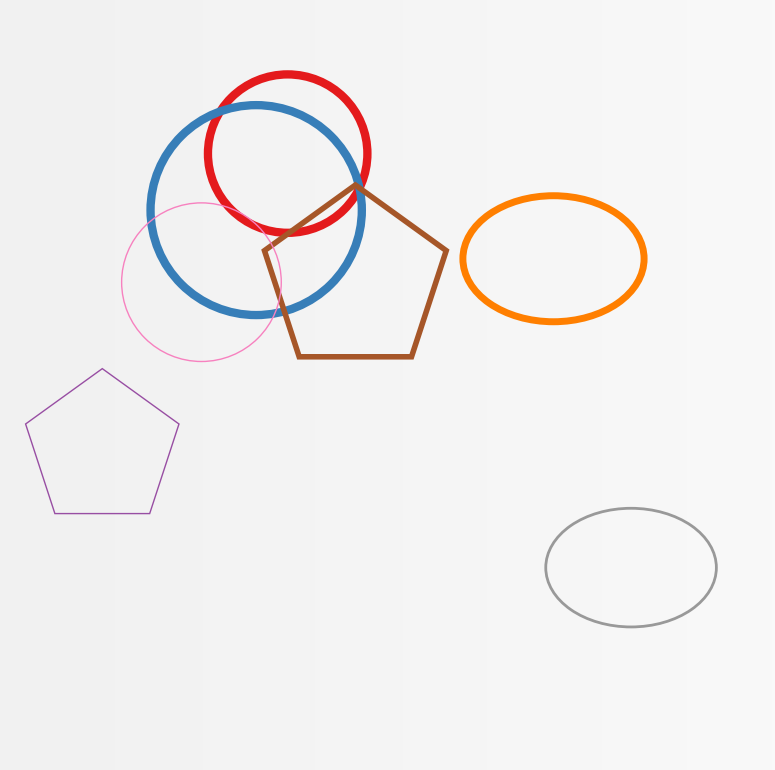[{"shape": "circle", "thickness": 3, "radius": 0.51, "center": [0.371, 0.801]}, {"shape": "circle", "thickness": 3, "radius": 0.68, "center": [0.331, 0.727]}, {"shape": "pentagon", "thickness": 0.5, "radius": 0.52, "center": [0.132, 0.417]}, {"shape": "oval", "thickness": 2.5, "radius": 0.58, "center": [0.714, 0.664]}, {"shape": "pentagon", "thickness": 2, "radius": 0.62, "center": [0.459, 0.636]}, {"shape": "circle", "thickness": 0.5, "radius": 0.51, "center": [0.26, 0.634]}, {"shape": "oval", "thickness": 1, "radius": 0.55, "center": [0.814, 0.263]}]